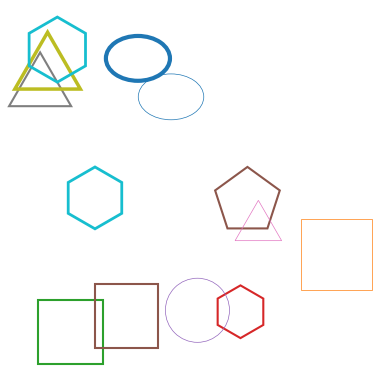[{"shape": "oval", "thickness": 3, "radius": 0.42, "center": [0.358, 0.848]}, {"shape": "oval", "thickness": 0.5, "radius": 0.43, "center": [0.444, 0.748]}, {"shape": "square", "thickness": 0.5, "radius": 0.46, "center": [0.874, 0.34]}, {"shape": "square", "thickness": 1.5, "radius": 0.42, "center": [0.183, 0.137]}, {"shape": "hexagon", "thickness": 1.5, "radius": 0.34, "center": [0.625, 0.19]}, {"shape": "circle", "thickness": 0.5, "radius": 0.42, "center": [0.513, 0.194]}, {"shape": "square", "thickness": 1.5, "radius": 0.41, "center": [0.328, 0.179]}, {"shape": "pentagon", "thickness": 1.5, "radius": 0.44, "center": [0.643, 0.478]}, {"shape": "triangle", "thickness": 0.5, "radius": 0.35, "center": [0.671, 0.41]}, {"shape": "triangle", "thickness": 1.5, "radius": 0.47, "center": [0.104, 0.771]}, {"shape": "triangle", "thickness": 2.5, "radius": 0.49, "center": [0.124, 0.818]}, {"shape": "hexagon", "thickness": 2, "radius": 0.4, "center": [0.247, 0.486]}, {"shape": "hexagon", "thickness": 2, "radius": 0.42, "center": [0.149, 0.871]}]